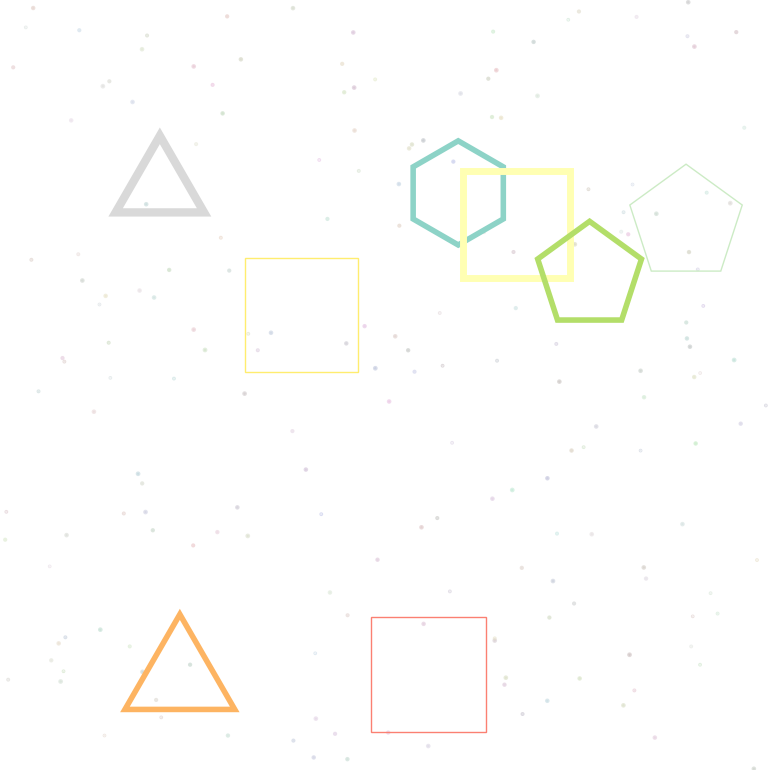[{"shape": "hexagon", "thickness": 2, "radius": 0.34, "center": [0.595, 0.749]}, {"shape": "square", "thickness": 2.5, "radius": 0.35, "center": [0.671, 0.709]}, {"shape": "square", "thickness": 0.5, "radius": 0.38, "center": [0.557, 0.124]}, {"shape": "triangle", "thickness": 2, "radius": 0.41, "center": [0.234, 0.12]}, {"shape": "pentagon", "thickness": 2, "radius": 0.35, "center": [0.766, 0.642]}, {"shape": "triangle", "thickness": 3, "radius": 0.33, "center": [0.208, 0.757]}, {"shape": "pentagon", "thickness": 0.5, "radius": 0.38, "center": [0.891, 0.71]}, {"shape": "square", "thickness": 0.5, "radius": 0.37, "center": [0.392, 0.591]}]